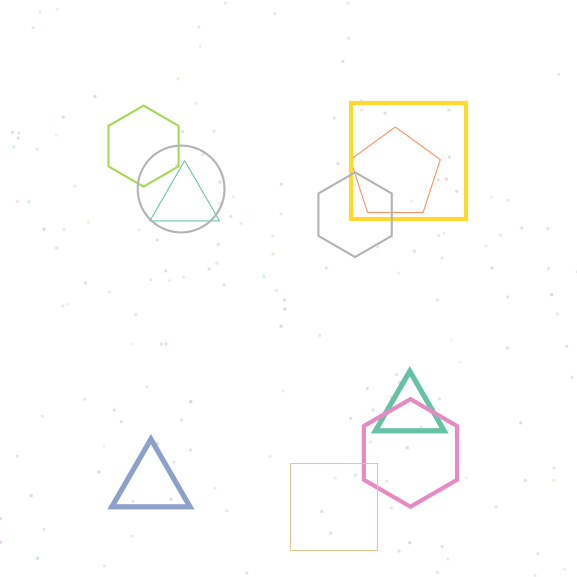[{"shape": "triangle", "thickness": 2.5, "radius": 0.34, "center": [0.71, 0.288]}, {"shape": "triangle", "thickness": 0.5, "radius": 0.35, "center": [0.32, 0.651]}, {"shape": "pentagon", "thickness": 0.5, "radius": 0.41, "center": [0.685, 0.697]}, {"shape": "triangle", "thickness": 2.5, "radius": 0.39, "center": [0.261, 0.161]}, {"shape": "hexagon", "thickness": 2, "radius": 0.47, "center": [0.711, 0.215]}, {"shape": "hexagon", "thickness": 1, "radius": 0.35, "center": [0.249, 0.746]}, {"shape": "square", "thickness": 2, "radius": 0.5, "center": [0.708, 0.72]}, {"shape": "square", "thickness": 0.5, "radius": 0.38, "center": [0.577, 0.122]}, {"shape": "hexagon", "thickness": 1, "radius": 0.37, "center": [0.615, 0.627]}, {"shape": "circle", "thickness": 1, "radius": 0.38, "center": [0.314, 0.672]}]